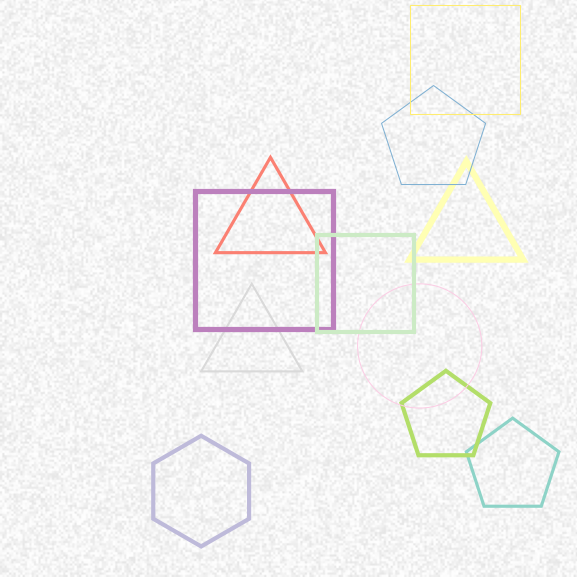[{"shape": "pentagon", "thickness": 1.5, "radius": 0.42, "center": [0.888, 0.191]}, {"shape": "triangle", "thickness": 3, "radius": 0.57, "center": [0.808, 0.606]}, {"shape": "hexagon", "thickness": 2, "radius": 0.48, "center": [0.348, 0.149]}, {"shape": "triangle", "thickness": 1.5, "radius": 0.55, "center": [0.468, 0.617]}, {"shape": "pentagon", "thickness": 0.5, "radius": 0.47, "center": [0.751, 0.756]}, {"shape": "pentagon", "thickness": 2, "radius": 0.4, "center": [0.772, 0.276]}, {"shape": "circle", "thickness": 0.5, "radius": 0.54, "center": [0.727, 0.4]}, {"shape": "triangle", "thickness": 1, "radius": 0.51, "center": [0.436, 0.407]}, {"shape": "square", "thickness": 2.5, "radius": 0.6, "center": [0.457, 0.549]}, {"shape": "square", "thickness": 2, "radius": 0.42, "center": [0.633, 0.508]}, {"shape": "square", "thickness": 0.5, "radius": 0.48, "center": [0.805, 0.896]}]